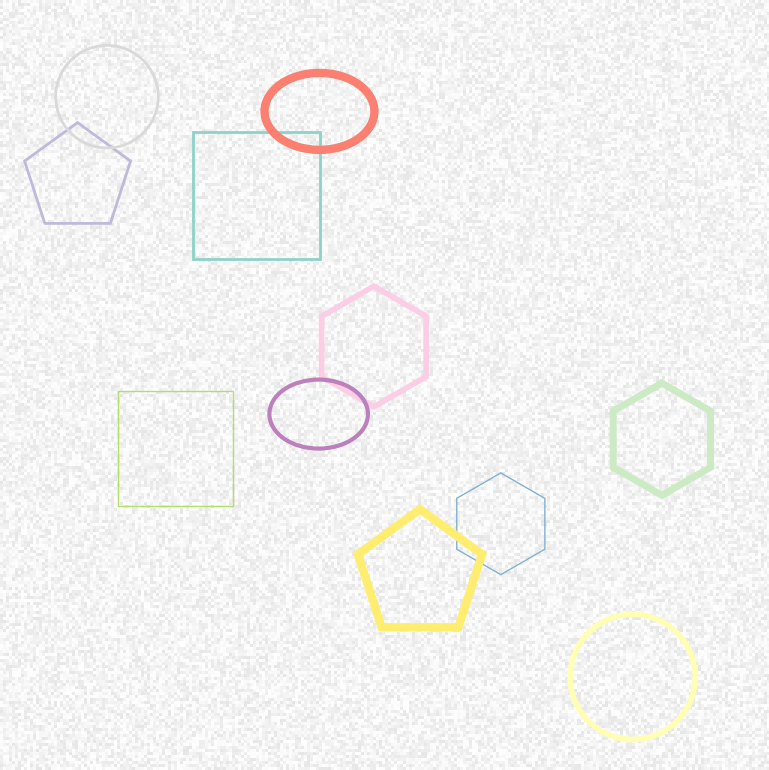[{"shape": "square", "thickness": 1, "radius": 0.41, "center": [0.333, 0.746]}, {"shape": "circle", "thickness": 2, "radius": 0.41, "center": [0.822, 0.121]}, {"shape": "pentagon", "thickness": 1, "radius": 0.36, "center": [0.101, 0.768]}, {"shape": "oval", "thickness": 3, "radius": 0.36, "center": [0.415, 0.855]}, {"shape": "hexagon", "thickness": 0.5, "radius": 0.33, "center": [0.65, 0.32]}, {"shape": "square", "thickness": 0.5, "radius": 0.37, "center": [0.228, 0.418]}, {"shape": "hexagon", "thickness": 2, "radius": 0.39, "center": [0.486, 0.55]}, {"shape": "circle", "thickness": 1, "radius": 0.33, "center": [0.139, 0.874]}, {"shape": "oval", "thickness": 1.5, "radius": 0.32, "center": [0.414, 0.462]}, {"shape": "hexagon", "thickness": 2.5, "radius": 0.36, "center": [0.86, 0.43]}, {"shape": "pentagon", "thickness": 3, "radius": 0.42, "center": [0.545, 0.254]}]